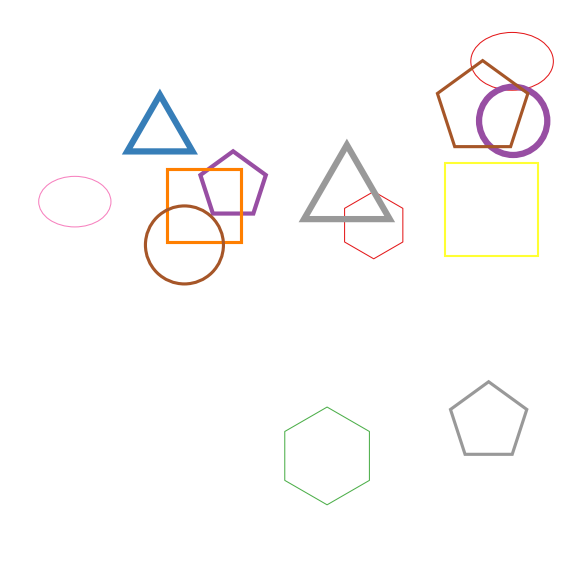[{"shape": "hexagon", "thickness": 0.5, "radius": 0.29, "center": [0.647, 0.609]}, {"shape": "oval", "thickness": 0.5, "radius": 0.36, "center": [0.887, 0.893]}, {"shape": "triangle", "thickness": 3, "radius": 0.33, "center": [0.277, 0.77]}, {"shape": "hexagon", "thickness": 0.5, "radius": 0.42, "center": [0.566, 0.21]}, {"shape": "pentagon", "thickness": 2, "radius": 0.3, "center": [0.404, 0.678]}, {"shape": "circle", "thickness": 3, "radius": 0.3, "center": [0.889, 0.79]}, {"shape": "square", "thickness": 1.5, "radius": 0.32, "center": [0.353, 0.643]}, {"shape": "square", "thickness": 1, "radius": 0.4, "center": [0.851, 0.636]}, {"shape": "circle", "thickness": 1.5, "radius": 0.34, "center": [0.319, 0.575]}, {"shape": "pentagon", "thickness": 1.5, "radius": 0.41, "center": [0.836, 0.812]}, {"shape": "oval", "thickness": 0.5, "radius": 0.31, "center": [0.13, 0.65]}, {"shape": "triangle", "thickness": 3, "radius": 0.43, "center": [0.601, 0.663]}, {"shape": "pentagon", "thickness": 1.5, "radius": 0.35, "center": [0.846, 0.269]}]